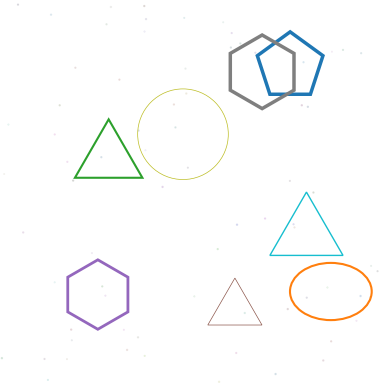[{"shape": "pentagon", "thickness": 2.5, "radius": 0.45, "center": [0.754, 0.828]}, {"shape": "oval", "thickness": 1.5, "radius": 0.53, "center": [0.859, 0.243]}, {"shape": "triangle", "thickness": 1.5, "radius": 0.51, "center": [0.282, 0.589]}, {"shape": "hexagon", "thickness": 2, "radius": 0.45, "center": [0.254, 0.235]}, {"shape": "triangle", "thickness": 0.5, "radius": 0.41, "center": [0.61, 0.196]}, {"shape": "hexagon", "thickness": 2.5, "radius": 0.48, "center": [0.681, 0.814]}, {"shape": "circle", "thickness": 0.5, "radius": 0.59, "center": [0.475, 0.651]}, {"shape": "triangle", "thickness": 1, "radius": 0.55, "center": [0.796, 0.391]}]